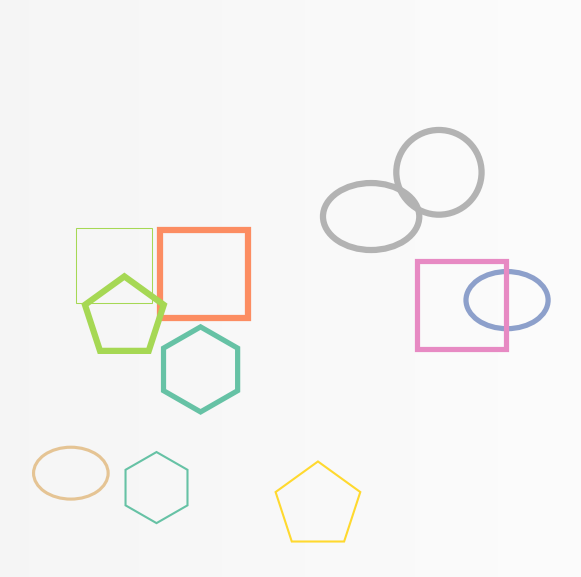[{"shape": "hexagon", "thickness": 1, "radius": 0.31, "center": [0.269, 0.155]}, {"shape": "hexagon", "thickness": 2.5, "radius": 0.37, "center": [0.345, 0.359]}, {"shape": "square", "thickness": 3, "radius": 0.38, "center": [0.35, 0.524]}, {"shape": "oval", "thickness": 2.5, "radius": 0.35, "center": [0.872, 0.479]}, {"shape": "square", "thickness": 2.5, "radius": 0.38, "center": [0.794, 0.471]}, {"shape": "square", "thickness": 0.5, "radius": 0.33, "center": [0.197, 0.539]}, {"shape": "pentagon", "thickness": 3, "radius": 0.36, "center": [0.214, 0.449]}, {"shape": "pentagon", "thickness": 1, "radius": 0.38, "center": [0.547, 0.123]}, {"shape": "oval", "thickness": 1.5, "radius": 0.32, "center": [0.122, 0.18]}, {"shape": "circle", "thickness": 3, "radius": 0.37, "center": [0.755, 0.701]}, {"shape": "oval", "thickness": 3, "radius": 0.41, "center": [0.639, 0.624]}]